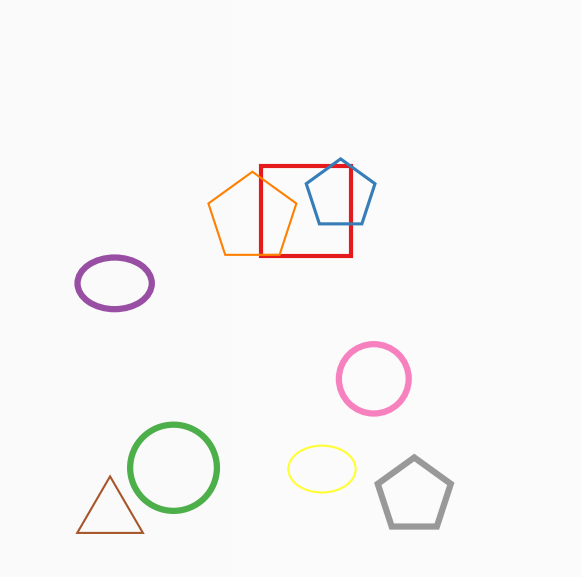[{"shape": "square", "thickness": 2, "radius": 0.39, "center": [0.527, 0.634]}, {"shape": "pentagon", "thickness": 1.5, "radius": 0.31, "center": [0.586, 0.662]}, {"shape": "circle", "thickness": 3, "radius": 0.37, "center": [0.299, 0.189]}, {"shape": "oval", "thickness": 3, "radius": 0.32, "center": [0.197, 0.508]}, {"shape": "pentagon", "thickness": 1, "radius": 0.4, "center": [0.434, 0.622]}, {"shape": "oval", "thickness": 1, "radius": 0.29, "center": [0.554, 0.187]}, {"shape": "triangle", "thickness": 1, "radius": 0.33, "center": [0.189, 0.109]}, {"shape": "circle", "thickness": 3, "radius": 0.3, "center": [0.643, 0.343]}, {"shape": "pentagon", "thickness": 3, "radius": 0.33, "center": [0.713, 0.141]}]